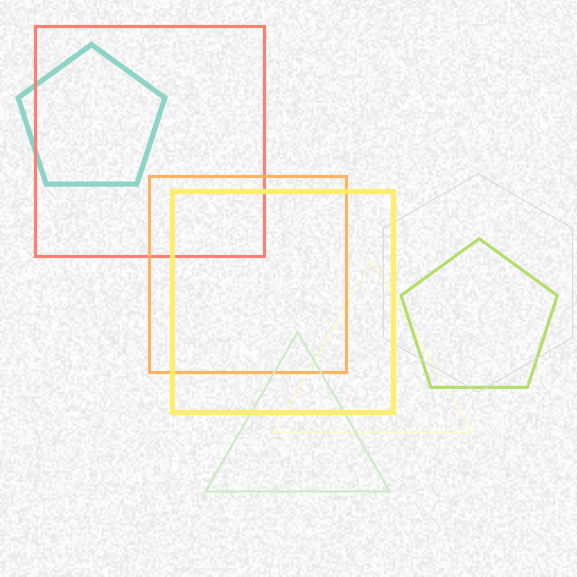[{"shape": "pentagon", "thickness": 2.5, "radius": 0.67, "center": [0.158, 0.788]}, {"shape": "triangle", "thickness": 0.5, "radius": 0.99, "center": [0.646, 0.35]}, {"shape": "square", "thickness": 1.5, "radius": 0.99, "center": [0.259, 0.755]}, {"shape": "square", "thickness": 1.5, "radius": 0.85, "center": [0.429, 0.525]}, {"shape": "pentagon", "thickness": 1.5, "radius": 0.71, "center": [0.83, 0.444]}, {"shape": "hexagon", "thickness": 0.5, "radius": 0.95, "center": [0.828, 0.509]}, {"shape": "triangle", "thickness": 1, "radius": 0.92, "center": [0.515, 0.24]}, {"shape": "square", "thickness": 2.5, "radius": 0.96, "center": [0.489, 0.477]}]